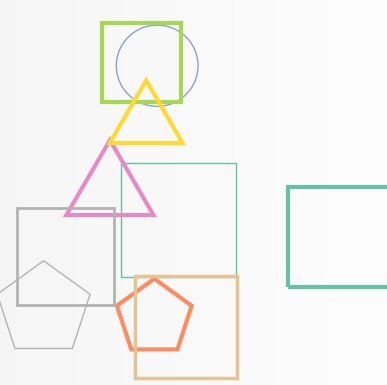[{"shape": "square", "thickness": 3, "radius": 0.65, "center": [0.873, 0.385]}, {"shape": "square", "thickness": 1, "radius": 0.74, "center": [0.461, 0.428]}, {"shape": "pentagon", "thickness": 3, "radius": 0.51, "center": [0.398, 0.175]}, {"shape": "circle", "thickness": 1, "radius": 0.53, "center": [0.406, 0.829]}, {"shape": "triangle", "thickness": 3, "radius": 0.65, "center": [0.284, 0.506]}, {"shape": "square", "thickness": 3, "radius": 0.51, "center": [0.365, 0.837]}, {"shape": "triangle", "thickness": 3, "radius": 0.54, "center": [0.377, 0.683]}, {"shape": "square", "thickness": 2.5, "radius": 0.66, "center": [0.48, 0.15]}, {"shape": "pentagon", "thickness": 1, "radius": 0.63, "center": [0.113, 0.197]}, {"shape": "square", "thickness": 2, "radius": 0.63, "center": [0.17, 0.334]}]